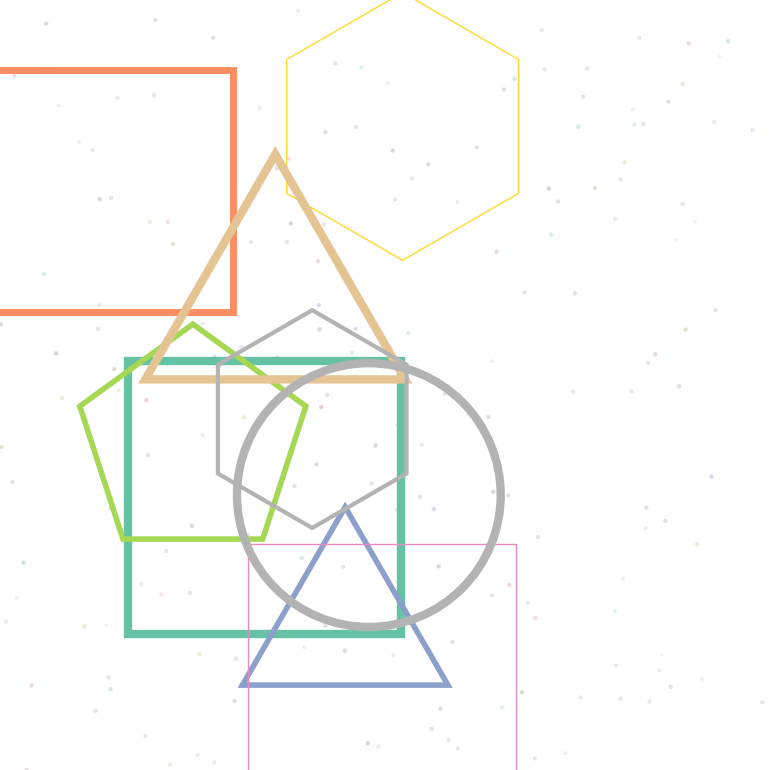[{"shape": "square", "thickness": 3, "radius": 0.89, "center": [0.343, 0.354]}, {"shape": "square", "thickness": 2.5, "radius": 0.79, "center": [0.145, 0.752]}, {"shape": "triangle", "thickness": 2, "radius": 0.77, "center": [0.448, 0.187]}, {"shape": "square", "thickness": 0.5, "radius": 0.87, "center": [0.496, 0.119]}, {"shape": "pentagon", "thickness": 2, "radius": 0.77, "center": [0.25, 0.425]}, {"shape": "hexagon", "thickness": 0.5, "radius": 0.87, "center": [0.523, 0.836]}, {"shape": "triangle", "thickness": 3, "radius": 0.97, "center": [0.357, 0.605]}, {"shape": "circle", "thickness": 3, "radius": 0.86, "center": [0.479, 0.357]}, {"shape": "hexagon", "thickness": 1.5, "radius": 0.71, "center": [0.405, 0.456]}]